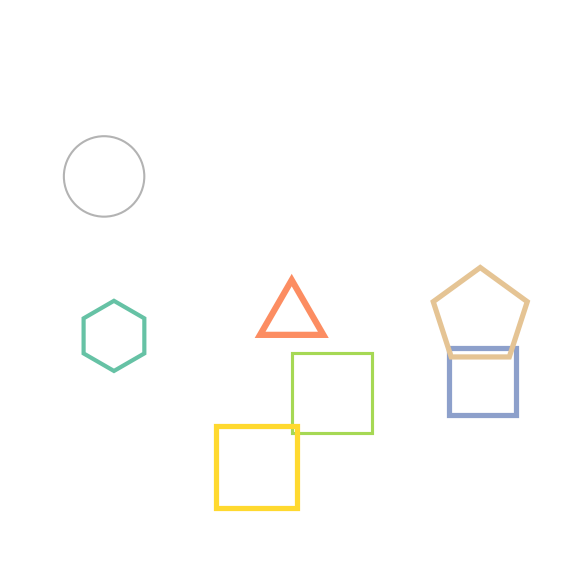[{"shape": "hexagon", "thickness": 2, "radius": 0.3, "center": [0.197, 0.418]}, {"shape": "triangle", "thickness": 3, "radius": 0.32, "center": [0.505, 0.451]}, {"shape": "square", "thickness": 2.5, "radius": 0.29, "center": [0.835, 0.338]}, {"shape": "square", "thickness": 1.5, "radius": 0.34, "center": [0.575, 0.318]}, {"shape": "square", "thickness": 2.5, "radius": 0.35, "center": [0.444, 0.191]}, {"shape": "pentagon", "thickness": 2.5, "radius": 0.43, "center": [0.832, 0.45]}, {"shape": "circle", "thickness": 1, "radius": 0.35, "center": [0.18, 0.694]}]